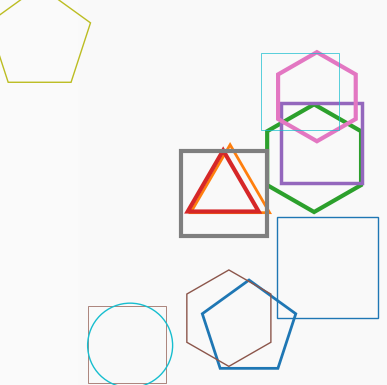[{"shape": "square", "thickness": 1, "radius": 0.65, "center": [0.844, 0.305]}, {"shape": "pentagon", "thickness": 2, "radius": 0.63, "center": [0.643, 0.146]}, {"shape": "triangle", "thickness": 2, "radius": 0.59, "center": [0.594, 0.506]}, {"shape": "hexagon", "thickness": 3, "radius": 0.7, "center": [0.811, 0.589]}, {"shape": "triangle", "thickness": 3, "radius": 0.53, "center": [0.576, 0.504]}, {"shape": "square", "thickness": 2.5, "radius": 0.52, "center": [0.829, 0.628]}, {"shape": "square", "thickness": 0.5, "radius": 0.5, "center": [0.328, 0.105]}, {"shape": "hexagon", "thickness": 1, "radius": 0.63, "center": [0.591, 0.174]}, {"shape": "hexagon", "thickness": 3, "radius": 0.58, "center": [0.818, 0.749]}, {"shape": "square", "thickness": 3, "radius": 0.55, "center": [0.578, 0.498]}, {"shape": "pentagon", "thickness": 1, "radius": 0.69, "center": [0.102, 0.898]}, {"shape": "circle", "thickness": 1, "radius": 0.55, "center": [0.336, 0.103]}, {"shape": "square", "thickness": 0.5, "radius": 0.51, "center": [0.775, 0.762]}]